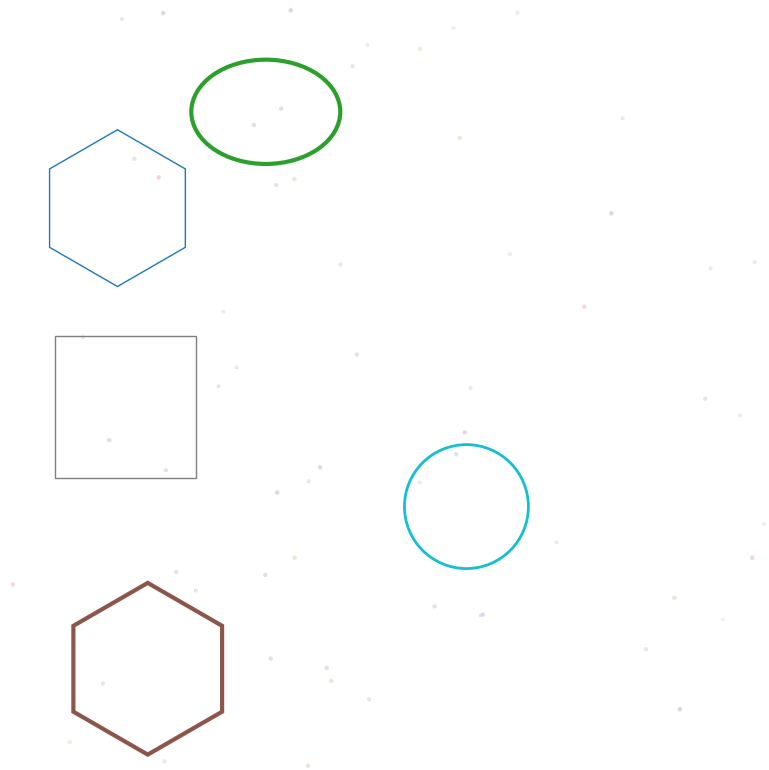[{"shape": "hexagon", "thickness": 0.5, "radius": 0.51, "center": [0.153, 0.73]}, {"shape": "oval", "thickness": 1.5, "radius": 0.48, "center": [0.345, 0.855]}, {"shape": "hexagon", "thickness": 1.5, "radius": 0.56, "center": [0.192, 0.131]}, {"shape": "square", "thickness": 0.5, "radius": 0.46, "center": [0.163, 0.472]}, {"shape": "circle", "thickness": 1, "radius": 0.4, "center": [0.606, 0.342]}]